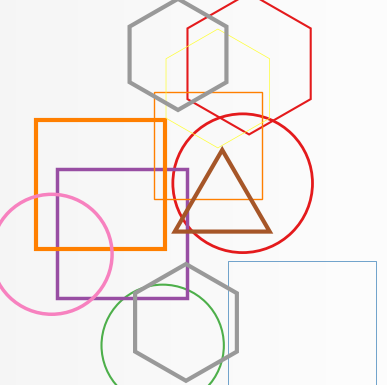[{"shape": "circle", "thickness": 2, "radius": 0.9, "center": [0.626, 0.524]}, {"shape": "hexagon", "thickness": 1.5, "radius": 0.92, "center": [0.643, 0.834]}, {"shape": "square", "thickness": 0.5, "radius": 0.96, "center": [0.78, 0.132]}, {"shape": "circle", "thickness": 1.5, "radius": 0.79, "center": [0.42, 0.103]}, {"shape": "square", "thickness": 2.5, "radius": 0.84, "center": [0.315, 0.393]}, {"shape": "square", "thickness": 1, "radius": 0.69, "center": [0.536, 0.622]}, {"shape": "square", "thickness": 3, "radius": 0.83, "center": [0.259, 0.521]}, {"shape": "hexagon", "thickness": 0.5, "radius": 0.77, "center": [0.562, 0.77]}, {"shape": "triangle", "thickness": 3, "radius": 0.71, "center": [0.573, 0.469]}, {"shape": "circle", "thickness": 2.5, "radius": 0.78, "center": [0.133, 0.34]}, {"shape": "hexagon", "thickness": 3, "radius": 0.72, "center": [0.459, 0.859]}, {"shape": "hexagon", "thickness": 3, "radius": 0.76, "center": [0.48, 0.163]}]